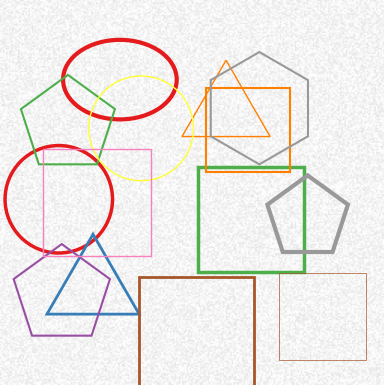[{"shape": "oval", "thickness": 3, "radius": 0.74, "center": [0.311, 0.793]}, {"shape": "circle", "thickness": 2.5, "radius": 0.7, "center": [0.153, 0.482]}, {"shape": "triangle", "thickness": 2, "radius": 0.69, "center": [0.242, 0.253]}, {"shape": "pentagon", "thickness": 1.5, "radius": 0.64, "center": [0.176, 0.677]}, {"shape": "square", "thickness": 2.5, "radius": 0.69, "center": [0.651, 0.43]}, {"shape": "pentagon", "thickness": 1.5, "radius": 0.66, "center": [0.16, 0.235]}, {"shape": "square", "thickness": 1.5, "radius": 0.55, "center": [0.644, 0.662]}, {"shape": "triangle", "thickness": 1, "radius": 0.66, "center": [0.587, 0.711]}, {"shape": "circle", "thickness": 1, "radius": 0.68, "center": [0.367, 0.667]}, {"shape": "square", "thickness": 0.5, "radius": 0.56, "center": [0.838, 0.178]}, {"shape": "square", "thickness": 2, "radius": 0.75, "center": [0.509, 0.13]}, {"shape": "square", "thickness": 1, "radius": 0.7, "center": [0.251, 0.474]}, {"shape": "pentagon", "thickness": 3, "radius": 0.55, "center": [0.799, 0.434]}, {"shape": "hexagon", "thickness": 1.5, "radius": 0.73, "center": [0.674, 0.719]}]